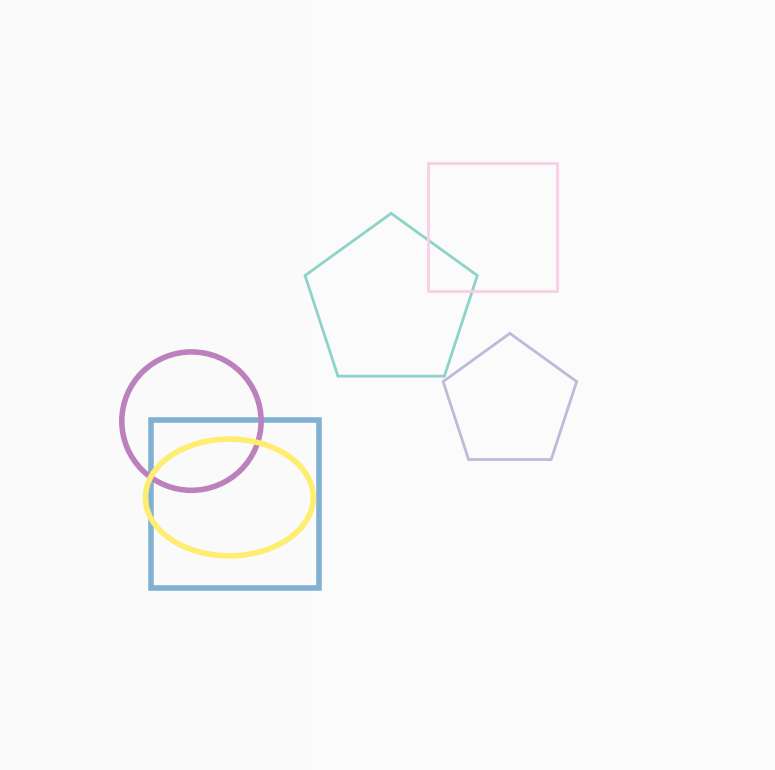[{"shape": "pentagon", "thickness": 1, "radius": 0.58, "center": [0.505, 0.606]}, {"shape": "pentagon", "thickness": 1, "radius": 0.45, "center": [0.658, 0.476]}, {"shape": "square", "thickness": 2, "radius": 0.55, "center": [0.303, 0.346]}, {"shape": "square", "thickness": 1, "radius": 0.42, "center": [0.636, 0.705]}, {"shape": "circle", "thickness": 2, "radius": 0.45, "center": [0.247, 0.453]}, {"shape": "oval", "thickness": 2, "radius": 0.54, "center": [0.296, 0.354]}]